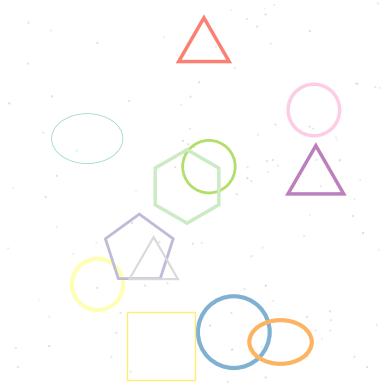[{"shape": "oval", "thickness": 0.5, "radius": 0.46, "center": [0.227, 0.64]}, {"shape": "circle", "thickness": 3, "radius": 0.33, "center": [0.253, 0.261]}, {"shape": "pentagon", "thickness": 2, "radius": 0.46, "center": [0.362, 0.351]}, {"shape": "triangle", "thickness": 2.5, "radius": 0.38, "center": [0.53, 0.878]}, {"shape": "circle", "thickness": 3, "radius": 0.47, "center": [0.607, 0.137]}, {"shape": "oval", "thickness": 3, "radius": 0.41, "center": [0.729, 0.112]}, {"shape": "circle", "thickness": 2, "radius": 0.34, "center": [0.543, 0.567]}, {"shape": "circle", "thickness": 2.5, "radius": 0.33, "center": [0.815, 0.714]}, {"shape": "triangle", "thickness": 1.5, "radius": 0.36, "center": [0.399, 0.311]}, {"shape": "triangle", "thickness": 2.5, "radius": 0.42, "center": [0.82, 0.538]}, {"shape": "hexagon", "thickness": 2.5, "radius": 0.48, "center": [0.486, 0.516]}, {"shape": "square", "thickness": 1, "radius": 0.44, "center": [0.419, 0.101]}]